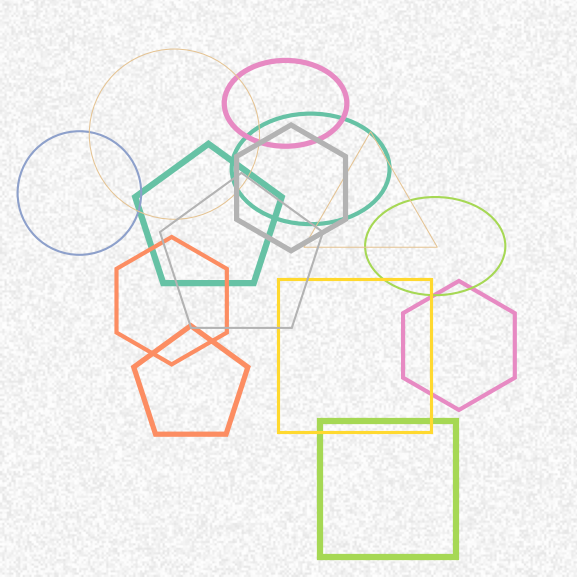[{"shape": "oval", "thickness": 2, "radius": 0.68, "center": [0.538, 0.707]}, {"shape": "pentagon", "thickness": 3, "radius": 0.67, "center": [0.361, 0.617]}, {"shape": "hexagon", "thickness": 2, "radius": 0.55, "center": [0.297, 0.478]}, {"shape": "pentagon", "thickness": 2.5, "radius": 0.52, "center": [0.33, 0.331]}, {"shape": "circle", "thickness": 1, "radius": 0.54, "center": [0.137, 0.665]}, {"shape": "hexagon", "thickness": 2, "radius": 0.56, "center": [0.795, 0.401]}, {"shape": "oval", "thickness": 2.5, "radius": 0.53, "center": [0.494, 0.82]}, {"shape": "square", "thickness": 3, "radius": 0.59, "center": [0.672, 0.152]}, {"shape": "oval", "thickness": 1, "radius": 0.61, "center": [0.754, 0.573]}, {"shape": "square", "thickness": 1.5, "radius": 0.66, "center": [0.615, 0.384]}, {"shape": "circle", "thickness": 0.5, "radius": 0.74, "center": [0.302, 0.767]}, {"shape": "triangle", "thickness": 0.5, "radius": 0.67, "center": [0.642, 0.638]}, {"shape": "hexagon", "thickness": 2.5, "radius": 0.54, "center": [0.504, 0.674]}, {"shape": "pentagon", "thickness": 1, "radius": 0.74, "center": [0.418, 0.551]}]